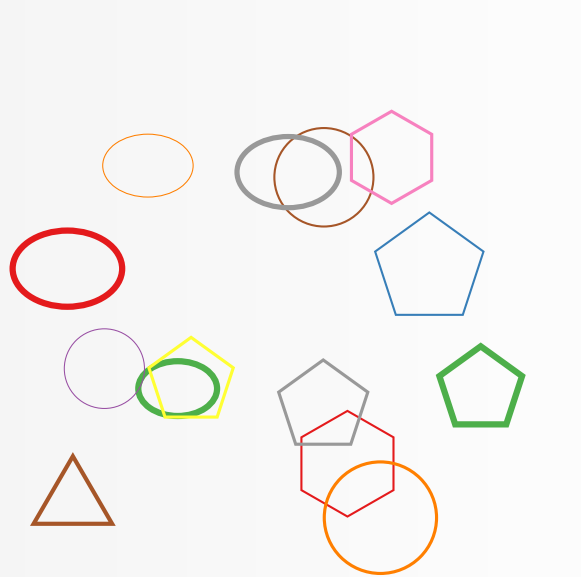[{"shape": "hexagon", "thickness": 1, "radius": 0.46, "center": [0.598, 0.196]}, {"shape": "oval", "thickness": 3, "radius": 0.47, "center": [0.116, 0.534]}, {"shape": "pentagon", "thickness": 1, "radius": 0.49, "center": [0.739, 0.533]}, {"shape": "oval", "thickness": 3, "radius": 0.34, "center": [0.306, 0.326]}, {"shape": "pentagon", "thickness": 3, "radius": 0.37, "center": [0.827, 0.325]}, {"shape": "circle", "thickness": 0.5, "radius": 0.34, "center": [0.18, 0.361]}, {"shape": "oval", "thickness": 0.5, "radius": 0.39, "center": [0.254, 0.712]}, {"shape": "circle", "thickness": 1.5, "radius": 0.48, "center": [0.654, 0.103]}, {"shape": "pentagon", "thickness": 1.5, "radius": 0.38, "center": [0.329, 0.339]}, {"shape": "triangle", "thickness": 2, "radius": 0.39, "center": [0.125, 0.131]}, {"shape": "circle", "thickness": 1, "radius": 0.43, "center": [0.557, 0.692]}, {"shape": "hexagon", "thickness": 1.5, "radius": 0.4, "center": [0.674, 0.727]}, {"shape": "oval", "thickness": 2.5, "radius": 0.44, "center": [0.496, 0.701]}, {"shape": "pentagon", "thickness": 1.5, "radius": 0.4, "center": [0.556, 0.295]}]